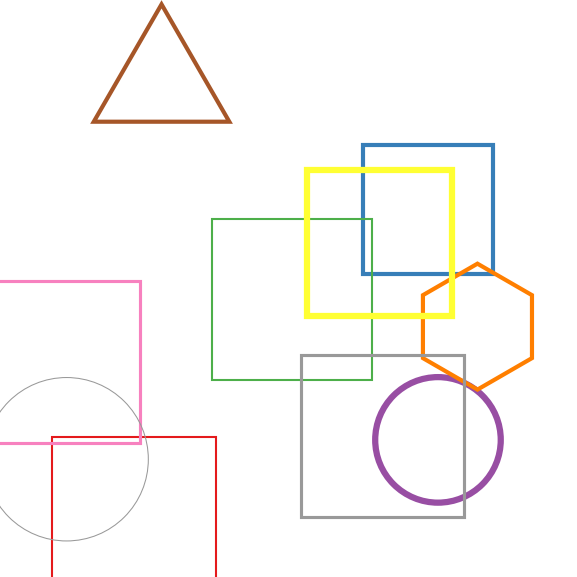[{"shape": "square", "thickness": 1, "radius": 0.71, "center": [0.232, 0.1]}, {"shape": "square", "thickness": 2, "radius": 0.56, "center": [0.741, 0.636]}, {"shape": "square", "thickness": 1, "radius": 0.69, "center": [0.506, 0.48]}, {"shape": "circle", "thickness": 3, "radius": 0.54, "center": [0.758, 0.237]}, {"shape": "hexagon", "thickness": 2, "radius": 0.55, "center": [0.827, 0.434]}, {"shape": "square", "thickness": 3, "radius": 0.63, "center": [0.657, 0.578]}, {"shape": "triangle", "thickness": 2, "radius": 0.68, "center": [0.28, 0.856]}, {"shape": "square", "thickness": 1.5, "radius": 0.7, "center": [0.102, 0.372]}, {"shape": "square", "thickness": 1.5, "radius": 0.7, "center": [0.662, 0.244]}, {"shape": "circle", "thickness": 0.5, "radius": 0.71, "center": [0.115, 0.204]}]